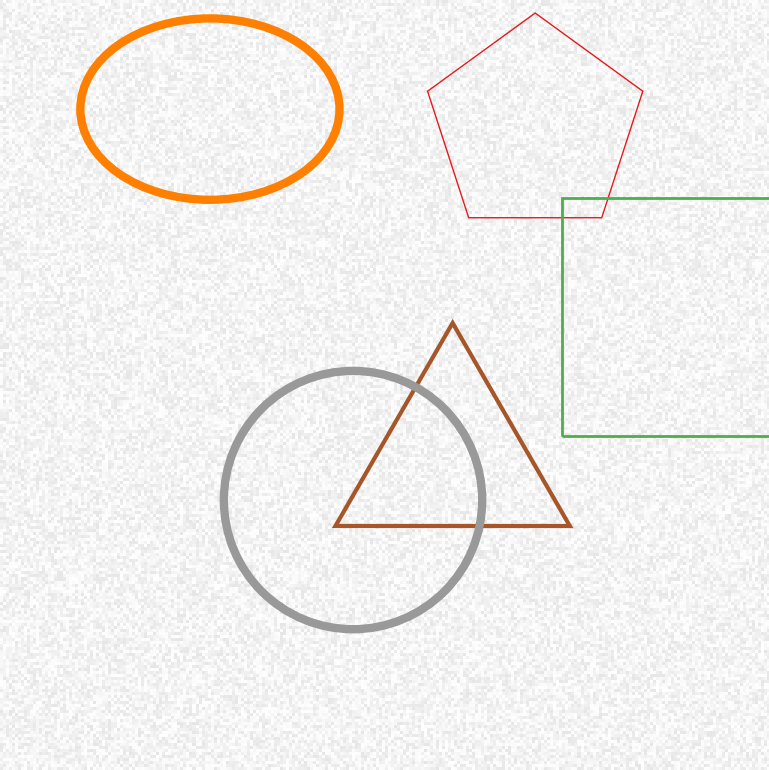[{"shape": "pentagon", "thickness": 0.5, "radius": 0.73, "center": [0.695, 0.836]}, {"shape": "square", "thickness": 1, "radius": 0.78, "center": [0.884, 0.588]}, {"shape": "oval", "thickness": 3, "radius": 0.84, "center": [0.273, 0.858]}, {"shape": "triangle", "thickness": 1.5, "radius": 0.88, "center": [0.588, 0.405]}, {"shape": "circle", "thickness": 3, "radius": 0.84, "center": [0.458, 0.351]}]